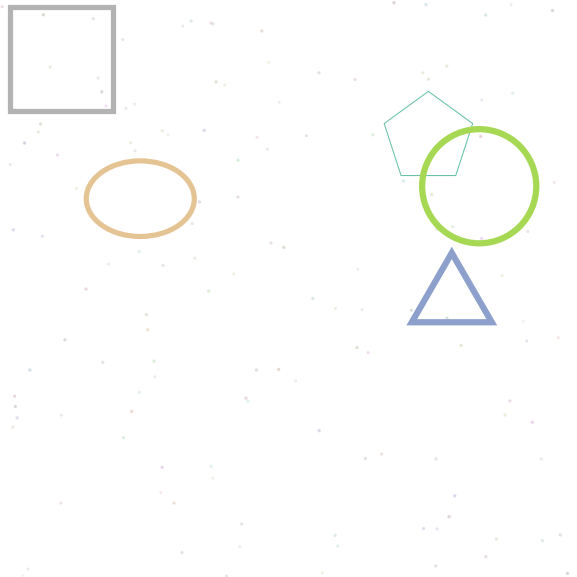[{"shape": "pentagon", "thickness": 0.5, "radius": 0.4, "center": [0.742, 0.76]}, {"shape": "triangle", "thickness": 3, "radius": 0.4, "center": [0.782, 0.481]}, {"shape": "circle", "thickness": 3, "radius": 0.49, "center": [0.83, 0.677]}, {"shape": "oval", "thickness": 2.5, "radius": 0.47, "center": [0.243, 0.655]}, {"shape": "square", "thickness": 2.5, "radius": 0.45, "center": [0.106, 0.897]}]